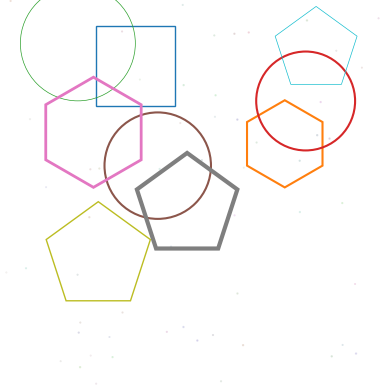[{"shape": "square", "thickness": 1, "radius": 0.52, "center": [0.351, 0.829]}, {"shape": "hexagon", "thickness": 1.5, "radius": 0.57, "center": [0.74, 0.626]}, {"shape": "circle", "thickness": 0.5, "radius": 0.75, "center": [0.202, 0.887]}, {"shape": "circle", "thickness": 1.5, "radius": 0.64, "center": [0.794, 0.738]}, {"shape": "circle", "thickness": 1.5, "radius": 0.69, "center": [0.41, 0.57]}, {"shape": "hexagon", "thickness": 2, "radius": 0.72, "center": [0.243, 0.656]}, {"shape": "pentagon", "thickness": 3, "radius": 0.69, "center": [0.486, 0.466]}, {"shape": "pentagon", "thickness": 1, "radius": 0.71, "center": [0.255, 0.334]}, {"shape": "pentagon", "thickness": 0.5, "radius": 0.56, "center": [0.821, 0.871]}]